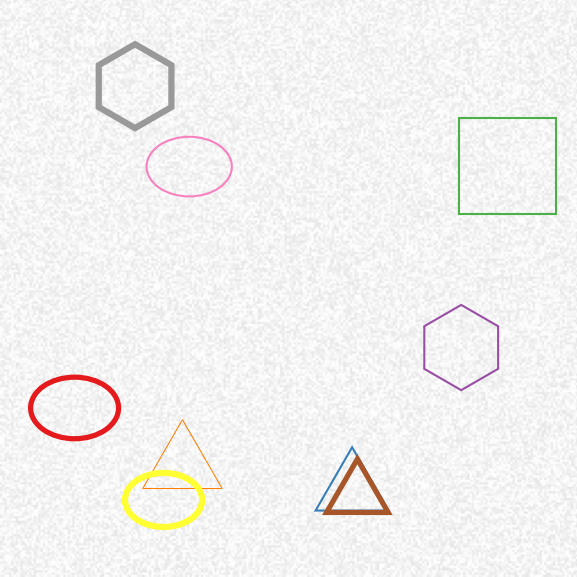[{"shape": "oval", "thickness": 2.5, "radius": 0.38, "center": [0.129, 0.293]}, {"shape": "triangle", "thickness": 1, "radius": 0.37, "center": [0.61, 0.152]}, {"shape": "square", "thickness": 1, "radius": 0.42, "center": [0.879, 0.712]}, {"shape": "hexagon", "thickness": 1, "radius": 0.37, "center": [0.799, 0.397]}, {"shape": "triangle", "thickness": 0.5, "radius": 0.4, "center": [0.316, 0.193]}, {"shape": "oval", "thickness": 3, "radius": 0.33, "center": [0.283, 0.133]}, {"shape": "triangle", "thickness": 2.5, "radius": 0.31, "center": [0.619, 0.143]}, {"shape": "oval", "thickness": 1, "radius": 0.37, "center": [0.328, 0.711]}, {"shape": "hexagon", "thickness": 3, "radius": 0.36, "center": [0.234, 0.85]}]